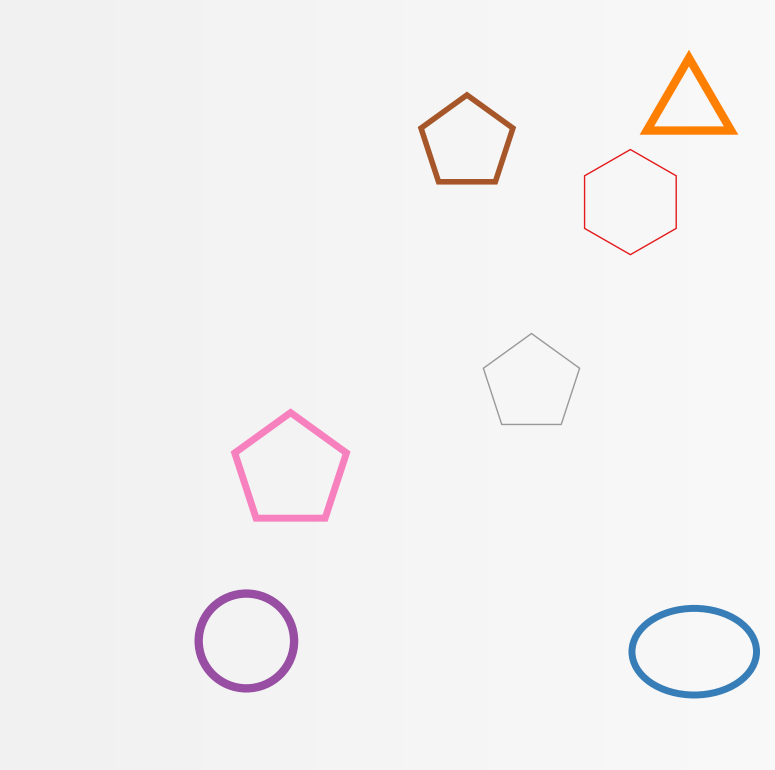[{"shape": "hexagon", "thickness": 0.5, "radius": 0.34, "center": [0.813, 0.738]}, {"shape": "oval", "thickness": 2.5, "radius": 0.4, "center": [0.896, 0.154]}, {"shape": "circle", "thickness": 3, "radius": 0.31, "center": [0.318, 0.168]}, {"shape": "triangle", "thickness": 3, "radius": 0.31, "center": [0.889, 0.862]}, {"shape": "pentagon", "thickness": 2, "radius": 0.31, "center": [0.603, 0.814]}, {"shape": "pentagon", "thickness": 2.5, "radius": 0.38, "center": [0.375, 0.388]}, {"shape": "pentagon", "thickness": 0.5, "radius": 0.33, "center": [0.686, 0.502]}]